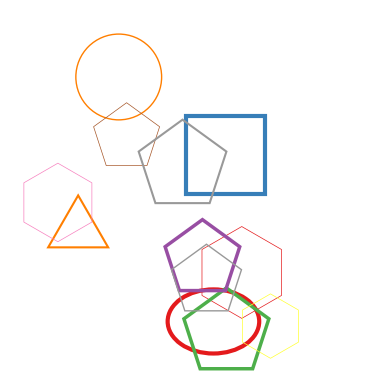[{"shape": "oval", "thickness": 3, "radius": 0.59, "center": [0.554, 0.165]}, {"shape": "hexagon", "thickness": 0.5, "radius": 0.6, "center": [0.628, 0.292]}, {"shape": "square", "thickness": 3, "radius": 0.51, "center": [0.585, 0.597]}, {"shape": "pentagon", "thickness": 2.5, "radius": 0.58, "center": [0.588, 0.136]}, {"shape": "pentagon", "thickness": 2.5, "radius": 0.51, "center": [0.526, 0.328]}, {"shape": "triangle", "thickness": 1.5, "radius": 0.45, "center": [0.203, 0.403]}, {"shape": "circle", "thickness": 1, "radius": 0.56, "center": [0.308, 0.8]}, {"shape": "hexagon", "thickness": 0.5, "radius": 0.42, "center": [0.703, 0.153]}, {"shape": "pentagon", "thickness": 0.5, "radius": 0.45, "center": [0.329, 0.643]}, {"shape": "hexagon", "thickness": 0.5, "radius": 0.51, "center": [0.15, 0.474]}, {"shape": "pentagon", "thickness": 1, "radius": 0.48, "center": [0.536, 0.27]}, {"shape": "pentagon", "thickness": 1.5, "radius": 0.6, "center": [0.474, 0.569]}]